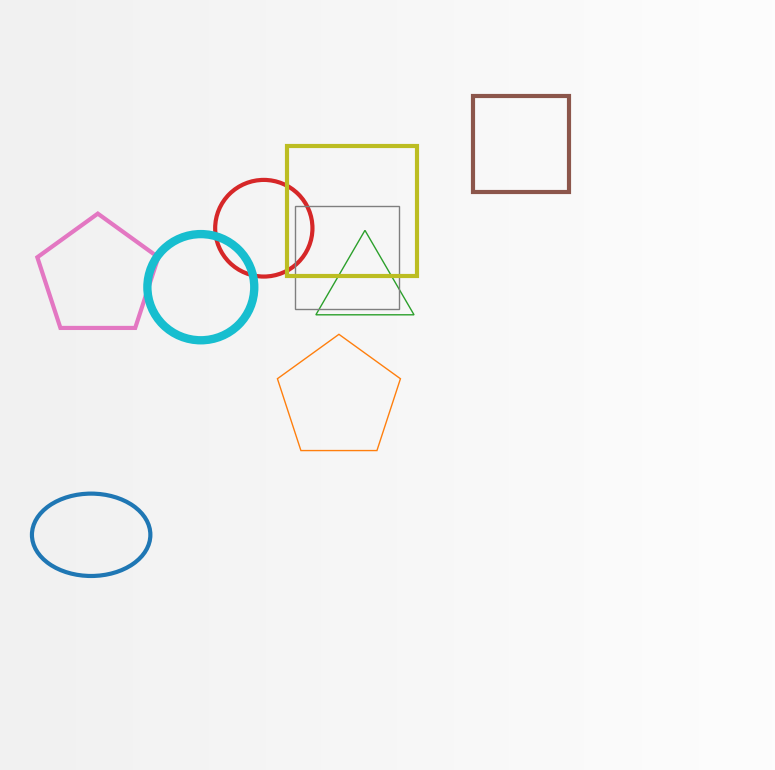[{"shape": "oval", "thickness": 1.5, "radius": 0.38, "center": [0.118, 0.305]}, {"shape": "pentagon", "thickness": 0.5, "radius": 0.42, "center": [0.437, 0.482]}, {"shape": "triangle", "thickness": 0.5, "radius": 0.37, "center": [0.471, 0.628]}, {"shape": "circle", "thickness": 1.5, "radius": 0.31, "center": [0.34, 0.704]}, {"shape": "square", "thickness": 1.5, "radius": 0.31, "center": [0.672, 0.813]}, {"shape": "pentagon", "thickness": 1.5, "radius": 0.41, "center": [0.126, 0.64]}, {"shape": "square", "thickness": 0.5, "radius": 0.33, "center": [0.448, 0.665]}, {"shape": "square", "thickness": 1.5, "radius": 0.42, "center": [0.454, 0.726]}, {"shape": "circle", "thickness": 3, "radius": 0.34, "center": [0.259, 0.627]}]